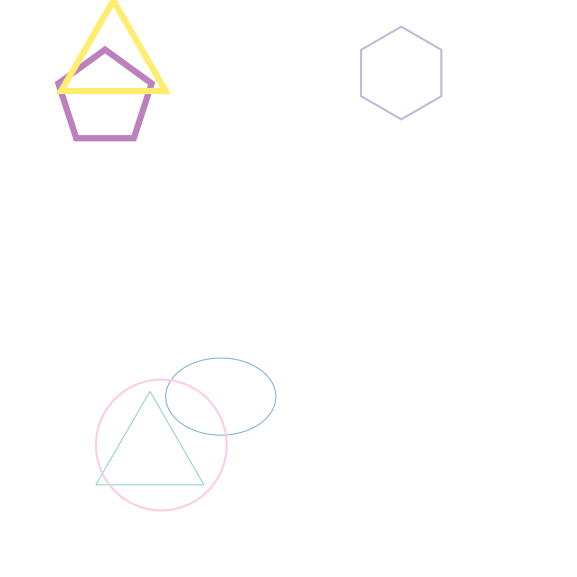[{"shape": "triangle", "thickness": 0.5, "radius": 0.54, "center": [0.26, 0.214]}, {"shape": "hexagon", "thickness": 1, "radius": 0.4, "center": [0.695, 0.873]}, {"shape": "oval", "thickness": 0.5, "radius": 0.48, "center": [0.382, 0.312]}, {"shape": "circle", "thickness": 1, "radius": 0.57, "center": [0.279, 0.229]}, {"shape": "pentagon", "thickness": 3, "radius": 0.42, "center": [0.182, 0.828]}, {"shape": "triangle", "thickness": 3, "radius": 0.52, "center": [0.196, 0.894]}]